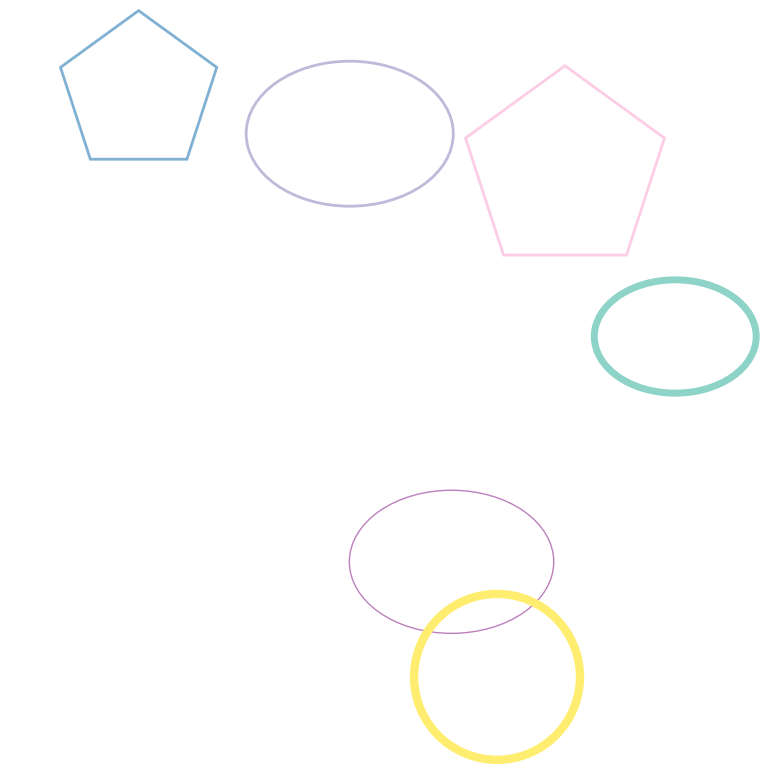[{"shape": "oval", "thickness": 2.5, "radius": 0.53, "center": [0.877, 0.563]}, {"shape": "oval", "thickness": 1, "radius": 0.67, "center": [0.454, 0.826]}, {"shape": "pentagon", "thickness": 1, "radius": 0.53, "center": [0.18, 0.88]}, {"shape": "pentagon", "thickness": 1, "radius": 0.68, "center": [0.734, 0.779]}, {"shape": "oval", "thickness": 0.5, "radius": 0.66, "center": [0.586, 0.27]}, {"shape": "circle", "thickness": 3, "radius": 0.54, "center": [0.645, 0.121]}]